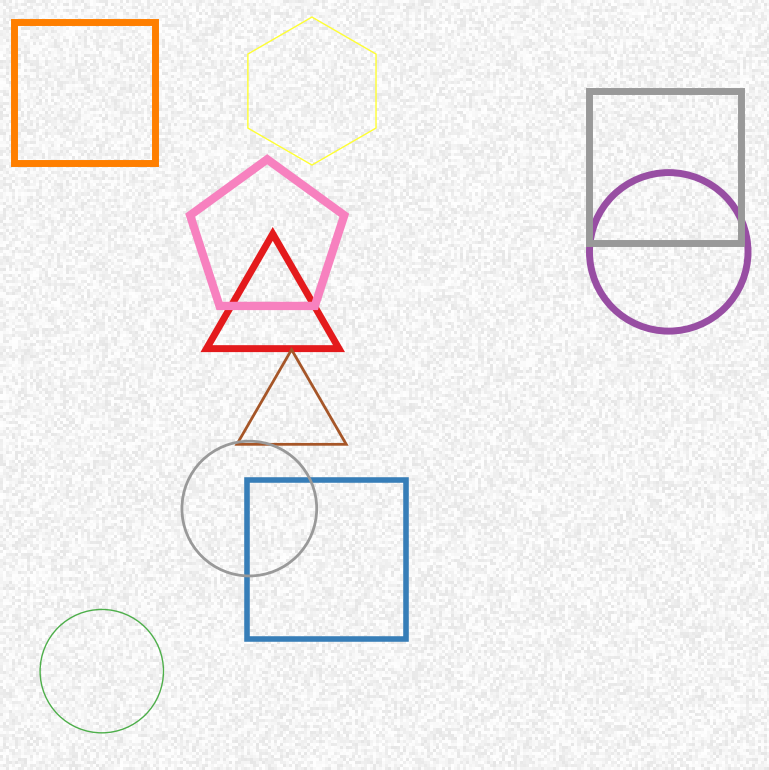[{"shape": "triangle", "thickness": 2.5, "radius": 0.5, "center": [0.354, 0.597]}, {"shape": "square", "thickness": 2, "radius": 0.52, "center": [0.424, 0.274]}, {"shape": "circle", "thickness": 0.5, "radius": 0.4, "center": [0.132, 0.128]}, {"shape": "circle", "thickness": 2.5, "radius": 0.51, "center": [0.869, 0.673]}, {"shape": "square", "thickness": 2.5, "radius": 0.46, "center": [0.11, 0.88]}, {"shape": "hexagon", "thickness": 0.5, "radius": 0.48, "center": [0.405, 0.882]}, {"shape": "triangle", "thickness": 1, "radius": 0.41, "center": [0.379, 0.464]}, {"shape": "pentagon", "thickness": 3, "radius": 0.53, "center": [0.347, 0.688]}, {"shape": "circle", "thickness": 1, "radius": 0.44, "center": [0.324, 0.34]}, {"shape": "square", "thickness": 2.5, "radius": 0.49, "center": [0.863, 0.783]}]